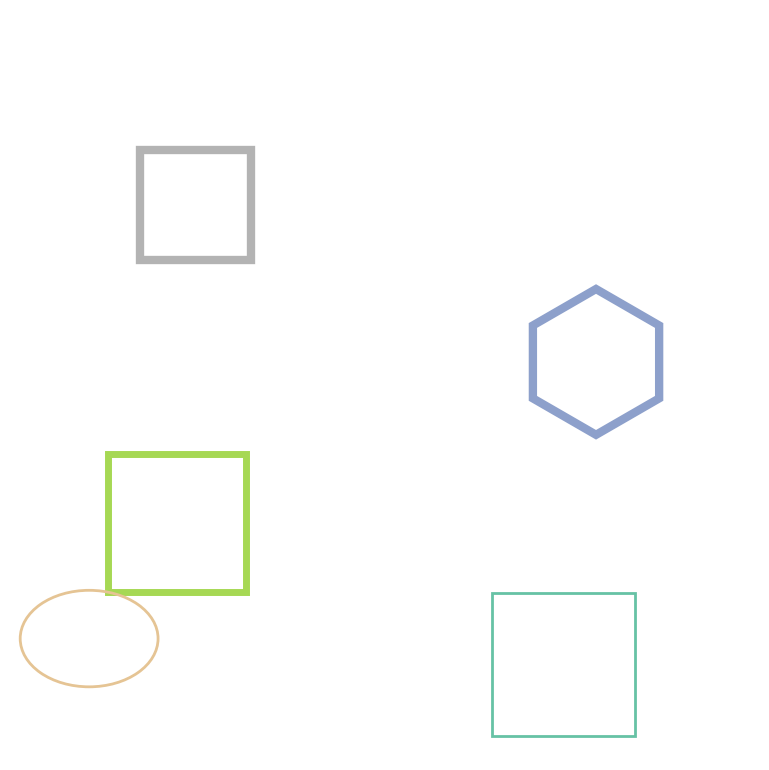[{"shape": "square", "thickness": 1, "radius": 0.46, "center": [0.732, 0.137]}, {"shape": "hexagon", "thickness": 3, "radius": 0.47, "center": [0.774, 0.53]}, {"shape": "square", "thickness": 2.5, "radius": 0.45, "center": [0.23, 0.321]}, {"shape": "oval", "thickness": 1, "radius": 0.45, "center": [0.116, 0.171]}, {"shape": "square", "thickness": 3, "radius": 0.36, "center": [0.254, 0.734]}]